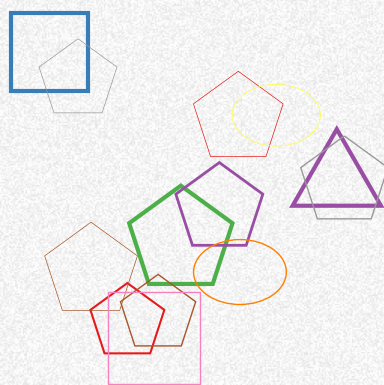[{"shape": "pentagon", "thickness": 1.5, "radius": 0.5, "center": [0.331, 0.164]}, {"shape": "pentagon", "thickness": 0.5, "radius": 0.61, "center": [0.619, 0.692]}, {"shape": "square", "thickness": 3, "radius": 0.5, "center": [0.128, 0.865]}, {"shape": "pentagon", "thickness": 3, "radius": 0.71, "center": [0.47, 0.377]}, {"shape": "triangle", "thickness": 3, "radius": 0.66, "center": [0.875, 0.532]}, {"shape": "pentagon", "thickness": 2, "radius": 0.59, "center": [0.57, 0.459]}, {"shape": "oval", "thickness": 1, "radius": 0.6, "center": [0.623, 0.293]}, {"shape": "oval", "thickness": 0.5, "radius": 0.57, "center": [0.718, 0.701]}, {"shape": "pentagon", "thickness": 1, "radius": 0.51, "center": [0.411, 0.185]}, {"shape": "pentagon", "thickness": 0.5, "radius": 0.63, "center": [0.236, 0.296]}, {"shape": "square", "thickness": 1, "radius": 0.6, "center": [0.401, 0.121]}, {"shape": "pentagon", "thickness": 0.5, "radius": 0.53, "center": [0.203, 0.793]}, {"shape": "pentagon", "thickness": 1, "radius": 0.59, "center": [0.894, 0.528]}]